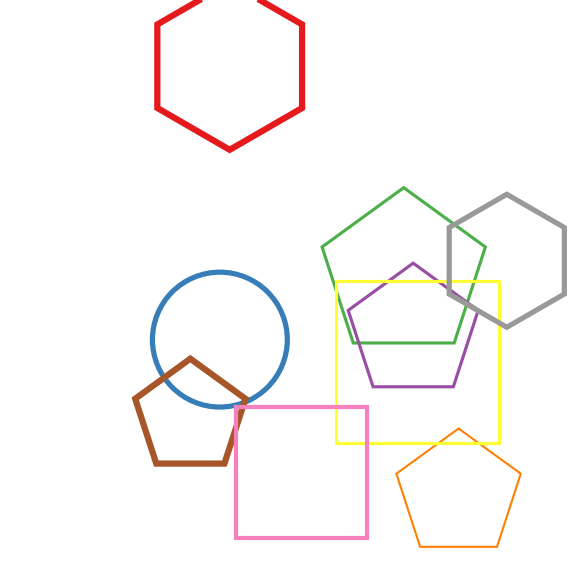[{"shape": "hexagon", "thickness": 3, "radius": 0.72, "center": [0.398, 0.884]}, {"shape": "circle", "thickness": 2.5, "radius": 0.58, "center": [0.381, 0.411]}, {"shape": "pentagon", "thickness": 1.5, "radius": 0.74, "center": [0.699, 0.526]}, {"shape": "pentagon", "thickness": 1.5, "radius": 0.59, "center": [0.715, 0.425]}, {"shape": "pentagon", "thickness": 1, "radius": 0.57, "center": [0.794, 0.144]}, {"shape": "square", "thickness": 1.5, "radius": 0.7, "center": [0.723, 0.372]}, {"shape": "pentagon", "thickness": 3, "radius": 0.5, "center": [0.33, 0.278]}, {"shape": "square", "thickness": 2, "radius": 0.57, "center": [0.522, 0.181]}, {"shape": "hexagon", "thickness": 2.5, "radius": 0.58, "center": [0.878, 0.548]}]